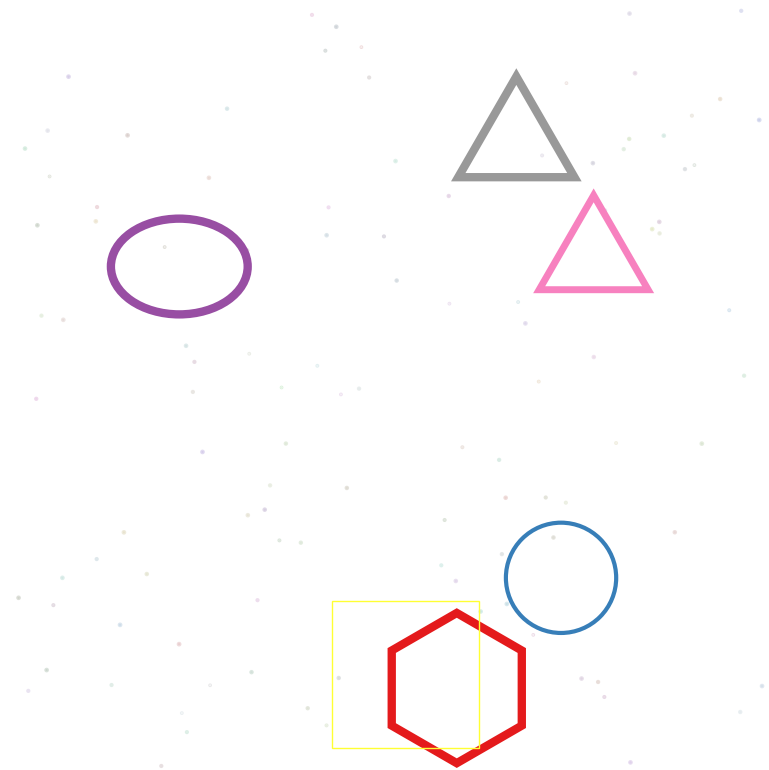[{"shape": "hexagon", "thickness": 3, "radius": 0.49, "center": [0.593, 0.106]}, {"shape": "circle", "thickness": 1.5, "radius": 0.36, "center": [0.729, 0.25]}, {"shape": "oval", "thickness": 3, "radius": 0.44, "center": [0.233, 0.654]}, {"shape": "square", "thickness": 0.5, "radius": 0.48, "center": [0.527, 0.124]}, {"shape": "triangle", "thickness": 2.5, "radius": 0.41, "center": [0.771, 0.665]}, {"shape": "triangle", "thickness": 3, "radius": 0.44, "center": [0.671, 0.813]}]